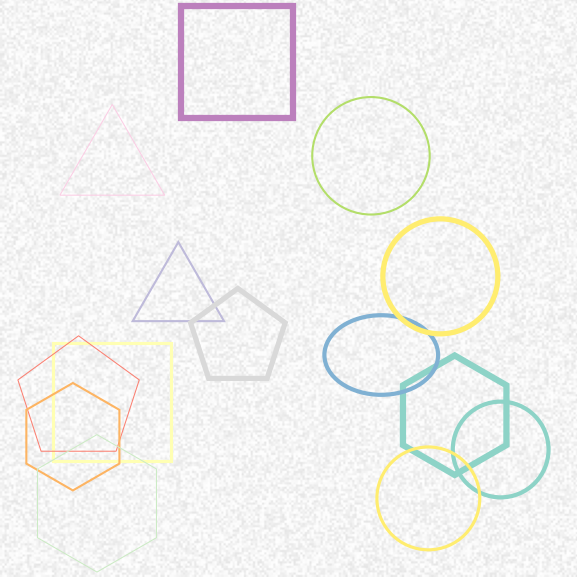[{"shape": "hexagon", "thickness": 3, "radius": 0.52, "center": [0.787, 0.28]}, {"shape": "circle", "thickness": 2, "radius": 0.41, "center": [0.867, 0.221]}, {"shape": "square", "thickness": 1.5, "radius": 0.51, "center": [0.194, 0.302]}, {"shape": "triangle", "thickness": 1, "radius": 0.46, "center": [0.309, 0.489]}, {"shape": "pentagon", "thickness": 0.5, "radius": 0.55, "center": [0.136, 0.307]}, {"shape": "oval", "thickness": 2, "radius": 0.49, "center": [0.66, 0.384]}, {"shape": "hexagon", "thickness": 1, "radius": 0.47, "center": [0.126, 0.243]}, {"shape": "circle", "thickness": 1, "radius": 0.51, "center": [0.642, 0.729]}, {"shape": "triangle", "thickness": 0.5, "radius": 0.52, "center": [0.194, 0.714]}, {"shape": "pentagon", "thickness": 2.5, "radius": 0.43, "center": [0.412, 0.414]}, {"shape": "square", "thickness": 3, "radius": 0.49, "center": [0.41, 0.891]}, {"shape": "hexagon", "thickness": 0.5, "radius": 0.59, "center": [0.168, 0.128]}, {"shape": "circle", "thickness": 1.5, "radius": 0.45, "center": [0.742, 0.136]}, {"shape": "circle", "thickness": 2.5, "radius": 0.5, "center": [0.763, 0.521]}]